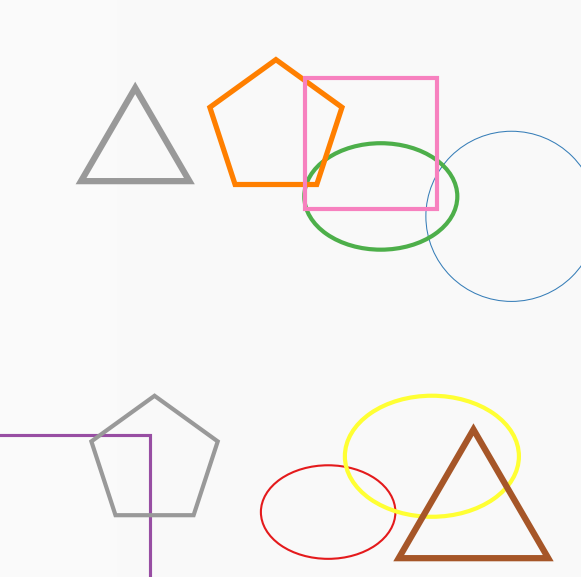[{"shape": "oval", "thickness": 1, "radius": 0.58, "center": [0.565, 0.112]}, {"shape": "circle", "thickness": 0.5, "radius": 0.74, "center": [0.88, 0.625]}, {"shape": "oval", "thickness": 2, "radius": 0.66, "center": [0.655, 0.659]}, {"shape": "square", "thickness": 1.5, "radius": 0.71, "center": [0.115, 0.102]}, {"shape": "pentagon", "thickness": 2.5, "radius": 0.6, "center": [0.475, 0.776]}, {"shape": "oval", "thickness": 2, "radius": 0.75, "center": [0.743, 0.209]}, {"shape": "triangle", "thickness": 3, "radius": 0.74, "center": [0.815, 0.107]}, {"shape": "square", "thickness": 2, "radius": 0.57, "center": [0.638, 0.75]}, {"shape": "triangle", "thickness": 3, "radius": 0.54, "center": [0.233, 0.739]}, {"shape": "pentagon", "thickness": 2, "radius": 0.57, "center": [0.266, 0.199]}]